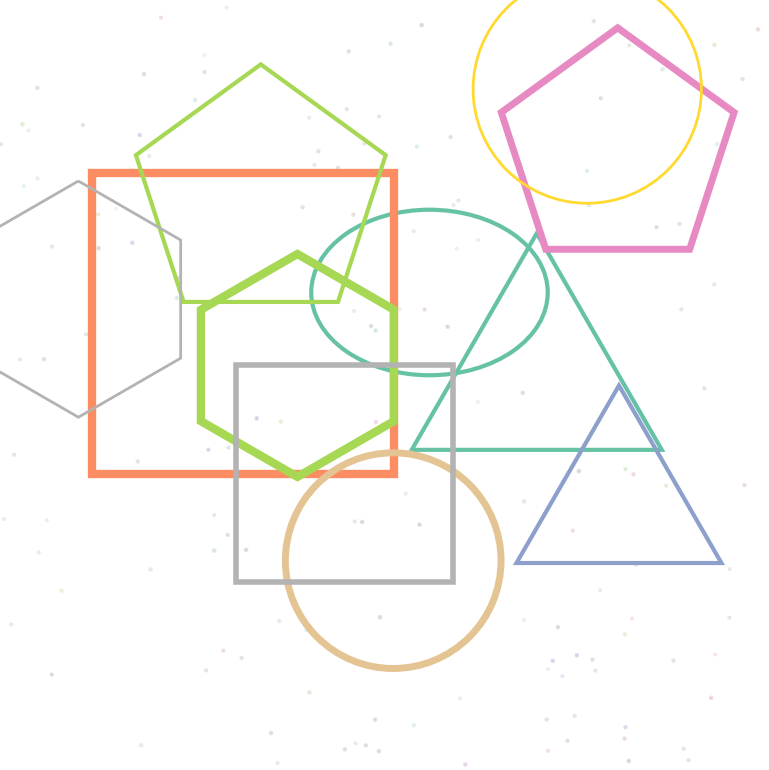[{"shape": "triangle", "thickness": 1.5, "radius": 0.94, "center": [0.697, 0.51]}, {"shape": "oval", "thickness": 1.5, "radius": 0.77, "center": [0.558, 0.62]}, {"shape": "square", "thickness": 3, "radius": 0.98, "center": [0.316, 0.58]}, {"shape": "triangle", "thickness": 1.5, "radius": 0.77, "center": [0.804, 0.346]}, {"shape": "pentagon", "thickness": 2.5, "radius": 0.79, "center": [0.802, 0.805]}, {"shape": "hexagon", "thickness": 3, "radius": 0.72, "center": [0.386, 0.525]}, {"shape": "pentagon", "thickness": 1.5, "radius": 0.85, "center": [0.339, 0.746]}, {"shape": "circle", "thickness": 1, "radius": 0.74, "center": [0.763, 0.884]}, {"shape": "circle", "thickness": 2.5, "radius": 0.7, "center": [0.511, 0.272]}, {"shape": "hexagon", "thickness": 1, "radius": 0.77, "center": [0.102, 0.612]}, {"shape": "square", "thickness": 2, "radius": 0.7, "center": [0.447, 0.386]}]